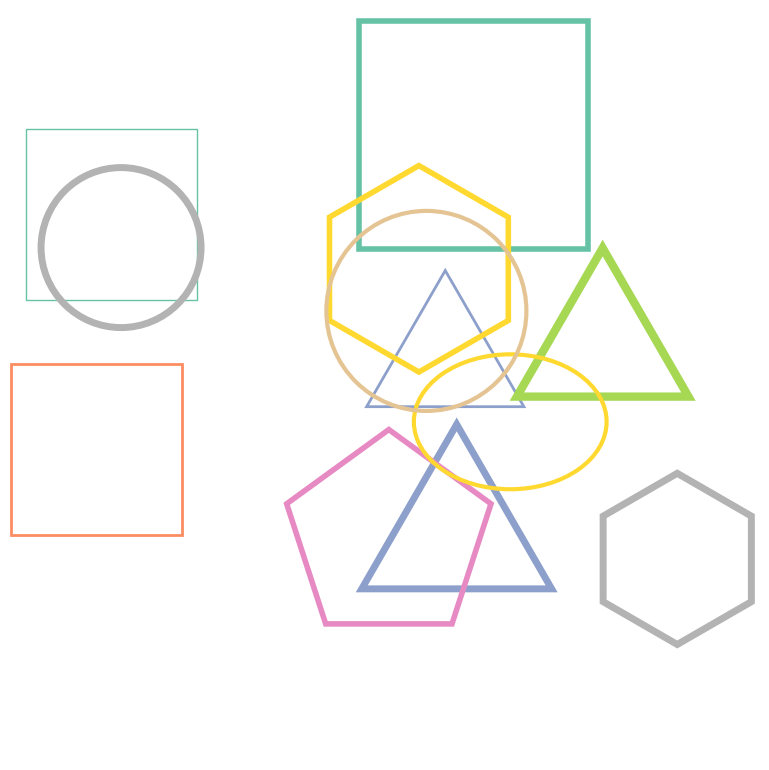[{"shape": "square", "thickness": 0.5, "radius": 0.55, "center": [0.145, 0.721]}, {"shape": "square", "thickness": 2, "radius": 0.74, "center": [0.615, 0.825]}, {"shape": "square", "thickness": 1, "radius": 0.56, "center": [0.125, 0.417]}, {"shape": "triangle", "thickness": 1, "radius": 0.59, "center": [0.578, 0.531]}, {"shape": "triangle", "thickness": 2.5, "radius": 0.71, "center": [0.593, 0.306]}, {"shape": "pentagon", "thickness": 2, "radius": 0.7, "center": [0.505, 0.303]}, {"shape": "triangle", "thickness": 3, "radius": 0.64, "center": [0.783, 0.549]}, {"shape": "hexagon", "thickness": 2, "radius": 0.67, "center": [0.544, 0.651]}, {"shape": "oval", "thickness": 1.5, "radius": 0.63, "center": [0.663, 0.452]}, {"shape": "circle", "thickness": 1.5, "radius": 0.65, "center": [0.554, 0.596]}, {"shape": "hexagon", "thickness": 2.5, "radius": 0.56, "center": [0.88, 0.274]}, {"shape": "circle", "thickness": 2.5, "radius": 0.52, "center": [0.157, 0.678]}]